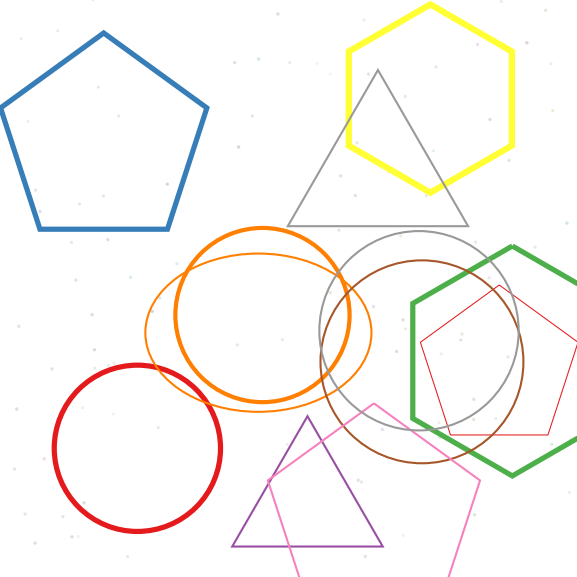[{"shape": "circle", "thickness": 2.5, "radius": 0.72, "center": [0.238, 0.223]}, {"shape": "pentagon", "thickness": 0.5, "radius": 0.72, "center": [0.864, 0.362]}, {"shape": "pentagon", "thickness": 2.5, "radius": 0.94, "center": [0.18, 0.754]}, {"shape": "hexagon", "thickness": 2.5, "radius": 1.0, "center": [0.887, 0.374]}, {"shape": "triangle", "thickness": 1, "radius": 0.75, "center": [0.532, 0.128]}, {"shape": "circle", "thickness": 2, "radius": 0.75, "center": [0.455, 0.454]}, {"shape": "oval", "thickness": 1, "radius": 0.98, "center": [0.447, 0.423]}, {"shape": "hexagon", "thickness": 3, "radius": 0.82, "center": [0.745, 0.828]}, {"shape": "circle", "thickness": 1, "radius": 0.88, "center": [0.731, 0.373]}, {"shape": "pentagon", "thickness": 1, "radius": 0.97, "center": [0.647, 0.108]}, {"shape": "triangle", "thickness": 1, "radius": 0.9, "center": [0.654, 0.698]}, {"shape": "circle", "thickness": 1, "radius": 0.86, "center": [0.726, 0.426]}]